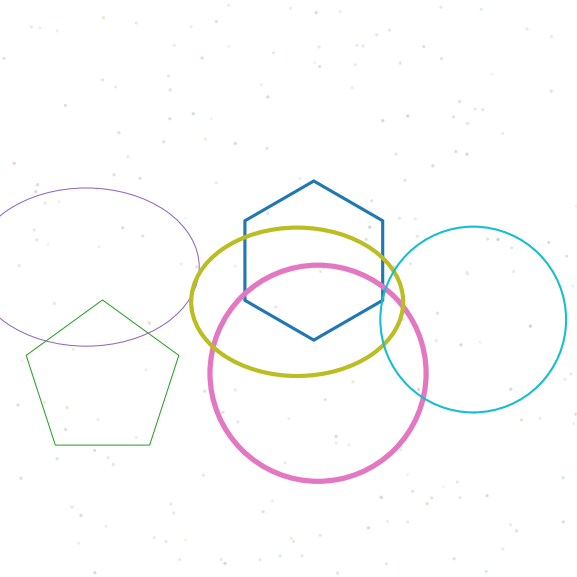[{"shape": "hexagon", "thickness": 1.5, "radius": 0.69, "center": [0.543, 0.548]}, {"shape": "pentagon", "thickness": 0.5, "radius": 0.69, "center": [0.177, 0.341]}, {"shape": "oval", "thickness": 0.5, "radius": 0.98, "center": [0.149, 0.537]}, {"shape": "circle", "thickness": 2.5, "radius": 0.94, "center": [0.551, 0.353]}, {"shape": "oval", "thickness": 2, "radius": 0.92, "center": [0.515, 0.477]}, {"shape": "circle", "thickness": 1, "radius": 0.8, "center": [0.819, 0.446]}]